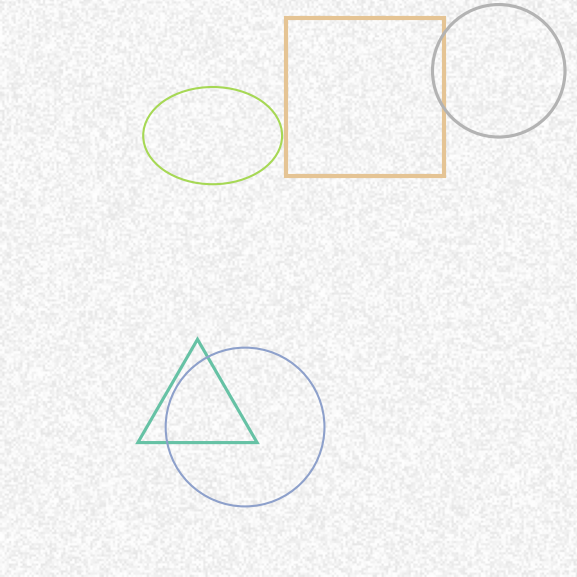[{"shape": "triangle", "thickness": 1.5, "radius": 0.6, "center": [0.342, 0.292]}, {"shape": "circle", "thickness": 1, "radius": 0.69, "center": [0.424, 0.26]}, {"shape": "oval", "thickness": 1, "radius": 0.6, "center": [0.368, 0.764]}, {"shape": "square", "thickness": 2, "radius": 0.68, "center": [0.632, 0.831]}, {"shape": "circle", "thickness": 1.5, "radius": 0.57, "center": [0.864, 0.877]}]